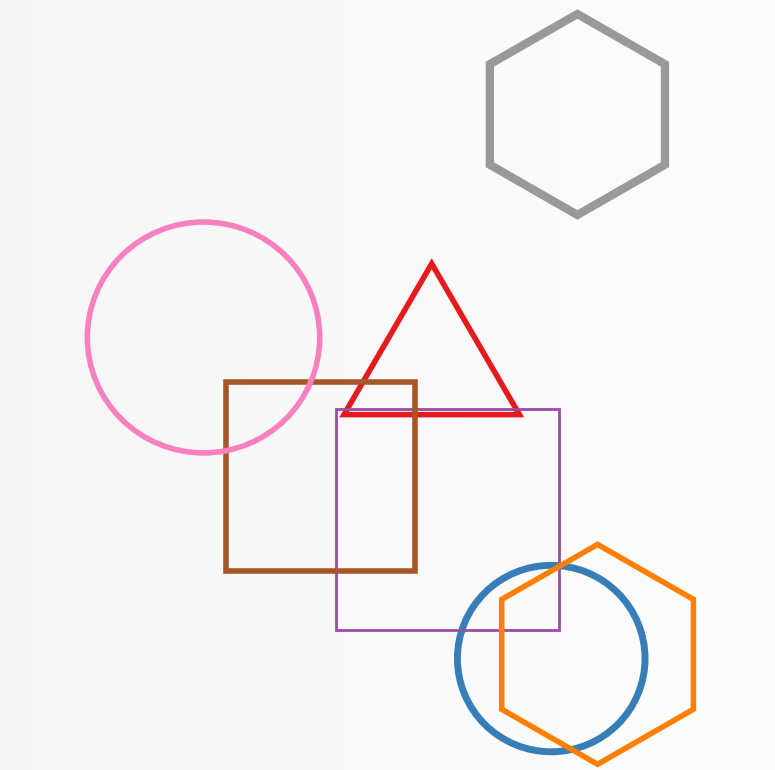[{"shape": "triangle", "thickness": 2, "radius": 0.65, "center": [0.557, 0.527]}, {"shape": "circle", "thickness": 2.5, "radius": 0.61, "center": [0.711, 0.145]}, {"shape": "square", "thickness": 1, "radius": 0.72, "center": [0.577, 0.325]}, {"shape": "hexagon", "thickness": 2, "radius": 0.71, "center": [0.771, 0.15]}, {"shape": "square", "thickness": 2, "radius": 0.61, "center": [0.413, 0.381]}, {"shape": "circle", "thickness": 2, "radius": 0.75, "center": [0.263, 0.562]}, {"shape": "hexagon", "thickness": 3, "radius": 0.65, "center": [0.745, 0.851]}]